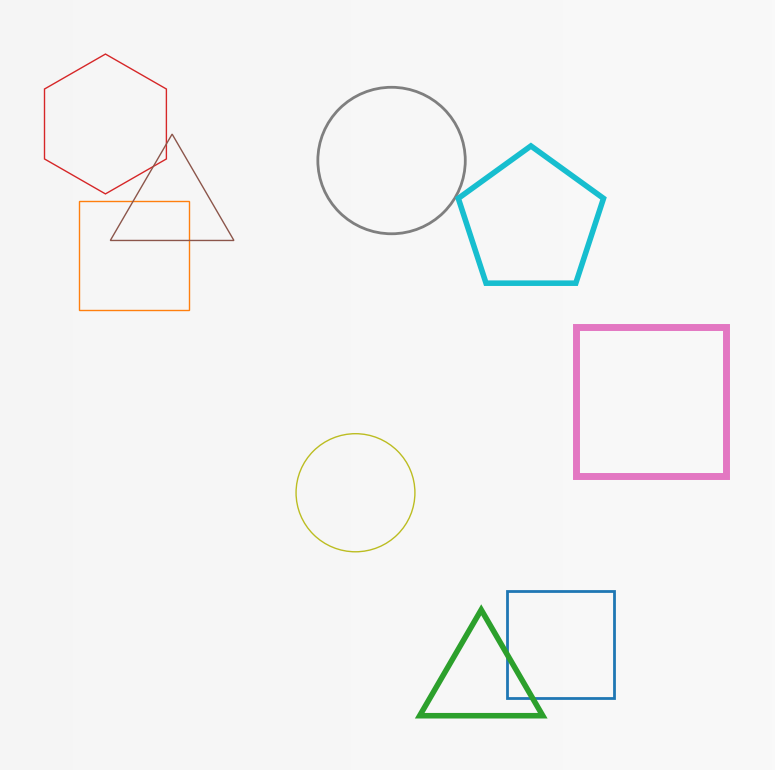[{"shape": "square", "thickness": 1, "radius": 0.35, "center": [0.723, 0.163]}, {"shape": "square", "thickness": 0.5, "radius": 0.35, "center": [0.173, 0.668]}, {"shape": "triangle", "thickness": 2, "radius": 0.46, "center": [0.621, 0.116]}, {"shape": "hexagon", "thickness": 0.5, "radius": 0.45, "center": [0.136, 0.839]}, {"shape": "triangle", "thickness": 0.5, "radius": 0.46, "center": [0.222, 0.734]}, {"shape": "square", "thickness": 2.5, "radius": 0.48, "center": [0.839, 0.478]}, {"shape": "circle", "thickness": 1, "radius": 0.48, "center": [0.505, 0.792]}, {"shape": "circle", "thickness": 0.5, "radius": 0.38, "center": [0.459, 0.36]}, {"shape": "pentagon", "thickness": 2, "radius": 0.49, "center": [0.685, 0.712]}]